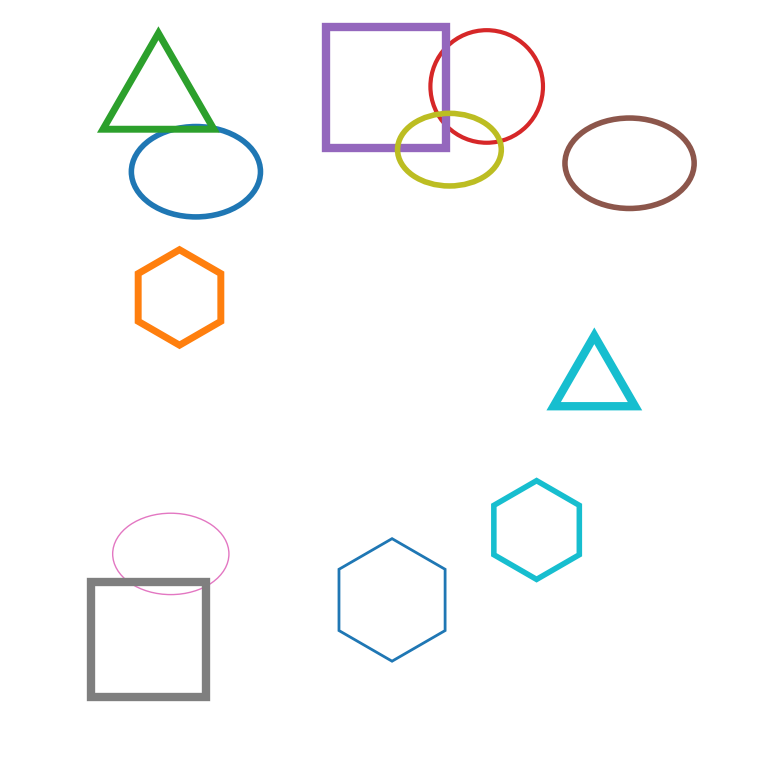[{"shape": "oval", "thickness": 2, "radius": 0.42, "center": [0.254, 0.777]}, {"shape": "hexagon", "thickness": 1, "radius": 0.4, "center": [0.509, 0.221]}, {"shape": "hexagon", "thickness": 2.5, "radius": 0.31, "center": [0.233, 0.614]}, {"shape": "triangle", "thickness": 2.5, "radius": 0.42, "center": [0.206, 0.874]}, {"shape": "circle", "thickness": 1.5, "radius": 0.37, "center": [0.632, 0.888]}, {"shape": "square", "thickness": 3, "radius": 0.39, "center": [0.501, 0.886]}, {"shape": "oval", "thickness": 2, "radius": 0.42, "center": [0.818, 0.788]}, {"shape": "oval", "thickness": 0.5, "radius": 0.38, "center": [0.222, 0.281]}, {"shape": "square", "thickness": 3, "radius": 0.37, "center": [0.192, 0.169]}, {"shape": "oval", "thickness": 2, "radius": 0.34, "center": [0.584, 0.806]}, {"shape": "hexagon", "thickness": 2, "radius": 0.32, "center": [0.697, 0.312]}, {"shape": "triangle", "thickness": 3, "radius": 0.3, "center": [0.772, 0.503]}]